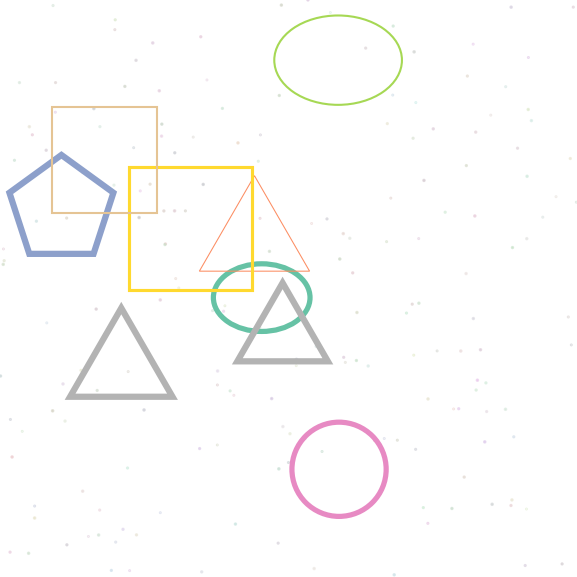[{"shape": "oval", "thickness": 2.5, "radius": 0.42, "center": [0.453, 0.484]}, {"shape": "triangle", "thickness": 0.5, "radius": 0.55, "center": [0.441, 0.585]}, {"shape": "pentagon", "thickness": 3, "radius": 0.47, "center": [0.106, 0.636]}, {"shape": "circle", "thickness": 2.5, "radius": 0.41, "center": [0.587, 0.187]}, {"shape": "oval", "thickness": 1, "radius": 0.55, "center": [0.585, 0.895]}, {"shape": "square", "thickness": 1.5, "radius": 0.53, "center": [0.33, 0.604]}, {"shape": "square", "thickness": 1, "radius": 0.46, "center": [0.181, 0.722]}, {"shape": "triangle", "thickness": 3, "radius": 0.45, "center": [0.489, 0.419]}, {"shape": "triangle", "thickness": 3, "radius": 0.51, "center": [0.21, 0.363]}]